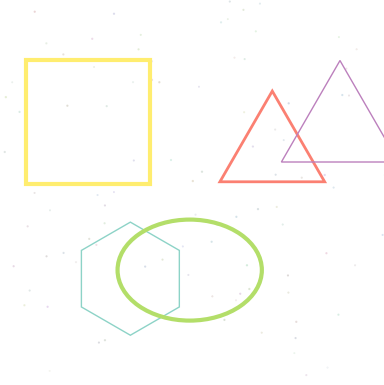[{"shape": "hexagon", "thickness": 1, "radius": 0.73, "center": [0.339, 0.276]}, {"shape": "triangle", "thickness": 2, "radius": 0.79, "center": [0.707, 0.606]}, {"shape": "oval", "thickness": 3, "radius": 0.94, "center": [0.493, 0.298]}, {"shape": "triangle", "thickness": 1, "radius": 0.88, "center": [0.883, 0.667]}, {"shape": "square", "thickness": 3, "radius": 0.8, "center": [0.228, 0.683]}]